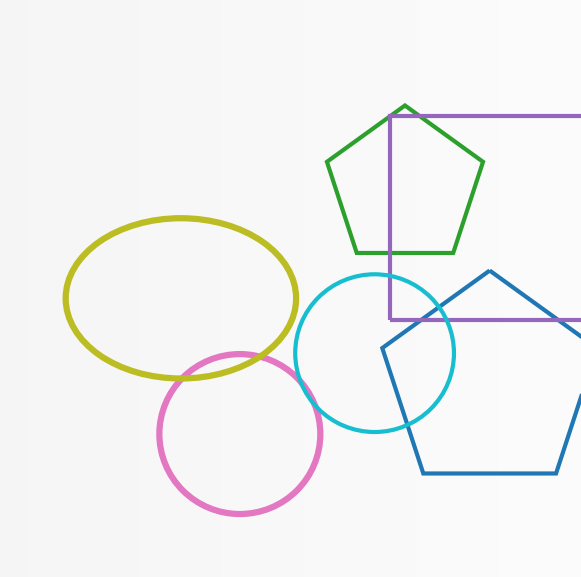[{"shape": "pentagon", "thickness": 2, "radius": 0.97, "center": [0.842, 0.336]}, {"shape": "pentagon", "thickness": 2, "radius": 0.71, "center": [0.697, 0.675]}, {"shape": "square", "thickness": 2, "radius": 0.88, "center": [0.848, 0.621]}, {"shape": "circle", "thickness": 3, "radius": 0.69, "center": [0.413, 0.248]}, {"shape": "oval", "thickness": 3, "radius": 0.99, "center": [0.311, 0.482]}, {"shape": "circle", "thickness": 2, "radius": 0.68, "center": [0.644, 0.388]}]